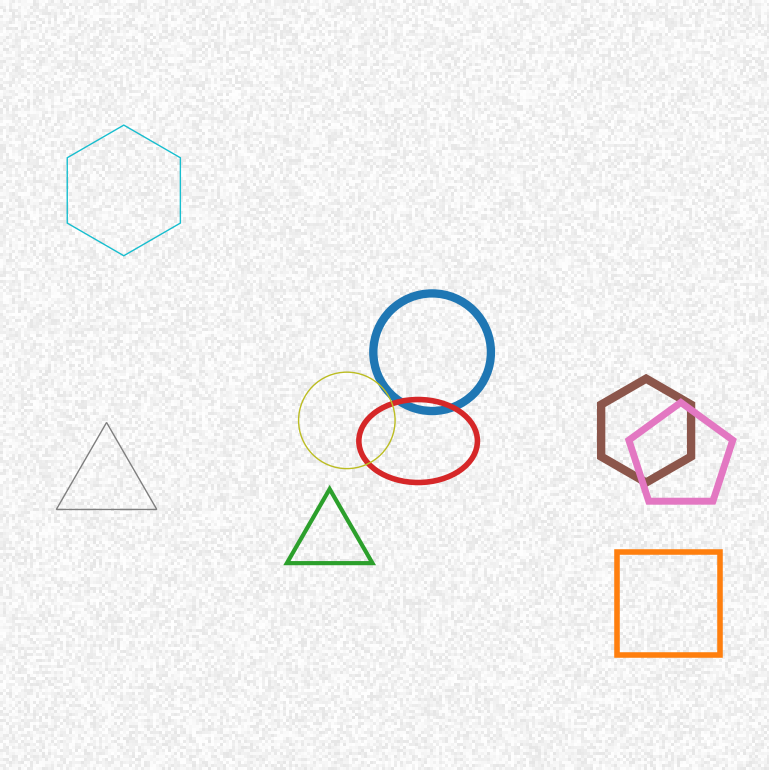[{"shape": "circle", "thickness": 3, "radius": 0.38, "center": [0.561, 0.543]}, {"shape": "square", "thickness": 2, "radius": 0.33, "center": [0.868, 0.216]}, {"shape": "triangle", "thickness": 1.5, "radius": 0.32, "center": [0.428, 0.301]}, {"shape": "oval", "thickness": 2, "radius": 0.38, "center": [0.543, 0.427]}, {"shape": "hexagon", "thickness": 3, "radius": 0.34, "center": [0.839, 0.441]}, {"shape": "pentagon", "thickness": 2.5, "radius": 0.35, "center": [0.884, 0.406]}, {"shape": "triangle", "thickness": 0.5, "radius": 0.38, "center": [0.138, 0.376]}, {"shape": "circle", "thickness": 0.5, "radius": 0.31, "center": [0.45, 0.454]}, {"shape": "hexagon", "thickness": 0.5, "radius": 0.42, "center": [0.161, 0.753]}]